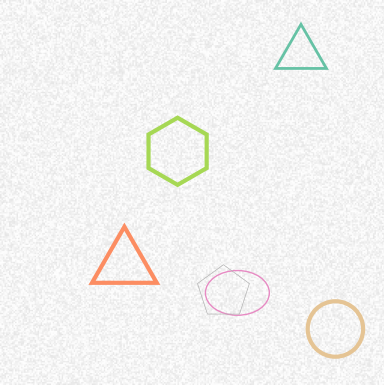[{"shape": "triangle", "thickness": 2, "radius": 0.38, "center": [0.782, 0.86]}, {"shape": "triangle", "thickness": 3, "radius": 0.49, "center": [0.323, 0.314]}, {"shape": "oval", "thickness": 1, "radius": 0.42, "center": [0.617, 0.239]}, {"shape": "hexagon", "thickness": 3, "radius": 0.44, "center": [0.461, 0.607]}, {"shape": "circle", "thickness": 3, "radius": 0.36, "center": [0.871, 0.145]}, {"shape": "pentagon", "thickness": 0.5, "radius": 0.35, "center": [0.58, 0.242]}]